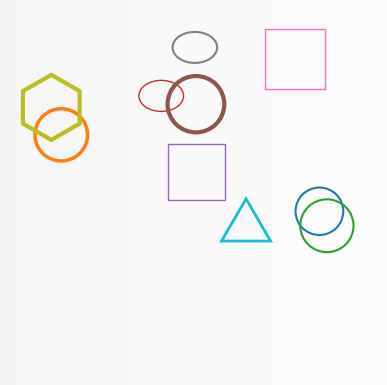[{"shape": "circle", "thickness": 1.5, "radius": 0.31, "center": [0.824, 0.451]}, {"shape": "circle", "thickness": 2.5, "radius": 0.34, "center": [0.158, 0.65]}, {"shape": "circle", "thickness": 1.5, "radius": 0.34, "center": [0.844, 0.414]}, {"shape": "oval", "thickness": 1, "radius": 0.29, "center": [0.416, 0.751]}, {"shape": "square", "thickness": 1, "radius": 0.36, "center": [0.507, 0.554]}, {"shape": "circle", "thickness": 3, "radius": 0.37, "center": [0.506, 0.729]}, {"shape": "square", "thickness": 1, "radius": 0.39, "center": [0.762, 0.848]}, {"shape": "oval", "thickness": 1.5, "radius": 0.29, "center": [0.503, 0.877]}, {"shape": "hexagon", "thickness": 3, "radius": 0.42, "center": [0.132, 0.721]}, {"shape": "triangle", "thickness": 2, "radius": 0.37, "center": [0.635, 0.41]}]